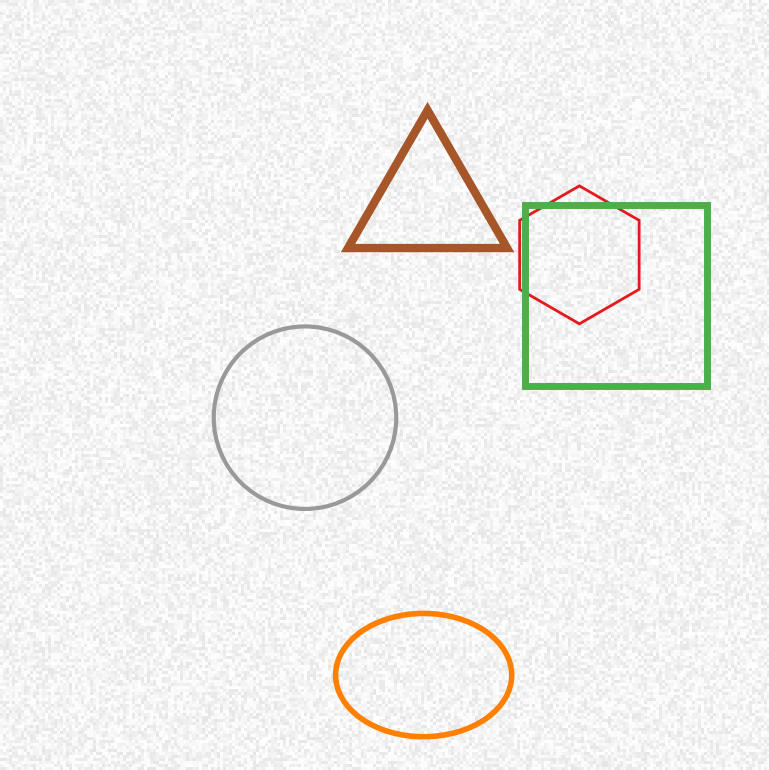[{"shape": "hexagon", "thickness": 1, "radius": 0.45, "center": [0.752, 0.669]}, {"shape": "square", "thickness": 2.5, "radius": 0.59, "center": [0.8, 0.617]}, {"shape": "oval", "thickness": 2, "radius": 0.57, "center": [0.55, 0.123]}, {"shape": "triangle", "thickness": 3, "radius": 0.6, "center": [0.555, 0.738]}, {"shape": "circle", "thickness": 1.5, "radius": 0.59, "center": [0.396, 0.458]}]